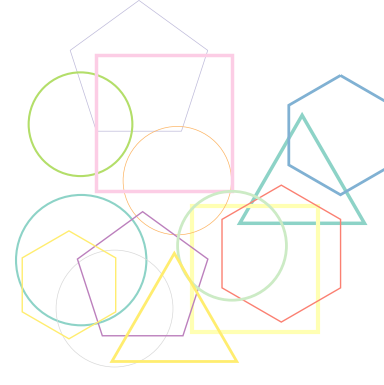[{"shape": "circle", "thickness": 1.5, "radius": 0.85, "center": [0.211, 0.324]}, {"shape": "triangle", "thickness": 2.5, "radius": 0.94, "center": [0.785, 0.514]}, {"shape": "square", "thickness": 3, "radius": 0.82, "center": [0.662, 0.301]}, {"shape": "pentagon", "thickness": 0.5, "radius": 0.94, "center": [0.361, 0.811]}, {"shape": "hexagon", "thickness": 1, "radius": 0.89, "center": [0.731, 0.341]}, {"shape": "hexagon", "thickness": 2, "radius": 0.77, "center": [0.884, 0.649]}, {"shape": "circle", "thickness": 0.5, "radius": 0.7, "center": [0.461, 0.531]}, {"shape": "circle", "thickness": 1.5, "radius": 0.67, "center": [0.209, 0.677]}, {"shape": "square", "thickness": 2.5, "radius": 0.88, "center": [0.427, 0.681]}, {"shape": "circle", "thickness": 0.5, "radius": 0.76, "center": [0.297, 0.199]}, {"shape": "pentagon", "thickness": 1, "radius": 0.89, "center": [0.37, 0.272]}, {"shape": "circle", "thickness": 2, "radius": 0.71, "center": [0.603, 0.362]}, {"shape": "triangle", "thickness": 2, "radius": 0.94, "center": [0.453, 0.155]}, {"shape": "hexagon", "thickness": 1, "radius": 0.7, "center": [0.179, 0.26]}]